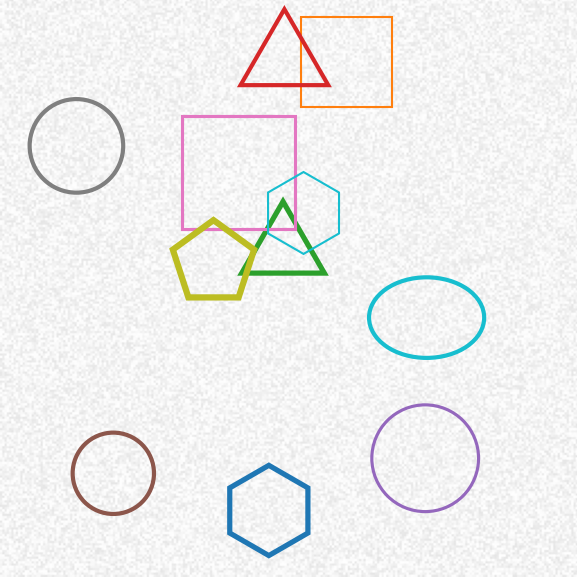[{"shape": "hexagon", "thickness": 2.5, "radius": 0.39, "center": [0.466, 0.115]}, {"shape": "square", "thickness": 1, "radius": 0.39, "center": [0.6, 0.892]}, {"shape": "triangle", "thickness": 2.5, "radius": 0.41, "center": [0.49, 0.568]}, {"shape": "triangle", "thickness": 2, "radius": 0.44, "center": [0.492, 0.896]}, {"shape": "circle", "thickness": 1.5, "radius": 0.46, "center": [0.736, 0.206]}, {"shape": "circle", "thickness": 2, "radius": 0.35, "center": [0.196, 0.18]}, {"shape": "square", "thickness": 1.5, "radius": 0.49, "center": [0.413, 0.701]}, {"shape": "circle", "thickness": 2, "radius": 0.41, "center": [0.132, 0.747]}, {"shape": "pentagon", "thickness": 3, "radius": 0.37, "center": [0.37, 0.544]}, {"shape": "oval", "thickness": 2, "radius": 0.5, "center": [0.739, 0.449]}, {"shape": "hexagon", "thickness": 1, "radius": 0.35, "center": [0.526, 0.63]}]